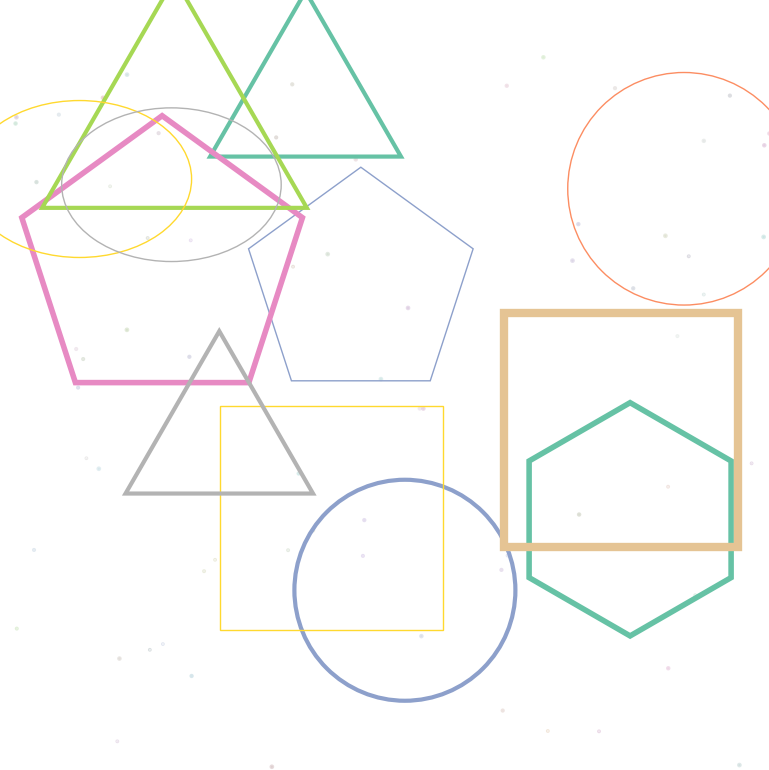[{"shape": "triangle", "thickness": 1.5, "radius": 0.72, "center": [0.397, 0.868]}, {"shape": "hexagon", "thickness": 2, "radius": 0.76, "center": [0.818, 0.326]}, {"shape": "circle", "thickness": 0.5, "radius": 0.76, "center": [0.888, 0.755]}, {"shape": "pentagon", "thickness": 0.5, "radius": 0.77, "center": [0.469, 0.629]}, {"shape": "circle", "thickness": 1.5, "radius": 0.72, "center": [0.526, 0.233]}, {"shape": "pentagon", "thickness": 2, "radius": 0.96, "center": [0.211, 0.658]}, {"shape": "triangle", "thickness": 1.5, "radius": 0.99, "center": [0.227, 0.829]}, {"shape": "square", "thickness": 0.5, "radius": 0.73, "center": [0.431, 0.327]}, {"shape": "oval", "thickness": 0.5, "radius": 0.73, "center": [0.103, 0.768]}, {"shape": "square", "thickness": 3, "radius": 0.76, "center": [0.807, 0.442]}, {"shape": "oval", "thickness": 0.5, "radius": 0.71, "center": [0.223, 0.76]}, {"shape": "triangle", "thickness": 1.5, "radius": 0.7, "center": [0.285, 0.429]}]